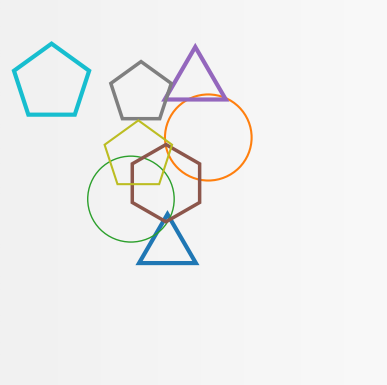[{"shape": "triangle", "thickness": 3, "radius": 0.42, "center": [0.432, 0.359]}, {"shape": "circle", "thickness": 1.5, "radius": 0.56, "center": [0.538, 0.643]}, {"shape": "circle", "thickness": 1, "radius": 0.56, "center": [0.338, 0.483]}, {"shape": "triangle", "thickness": 3, "radius": 0.45, "center": [0.504, 0.787]}, {"shape": "hexagon", "thickness": 2.5, "radius": 0.5, "center": [0.428, 0.524]}, {"shape": "pentagon", "thickness": 2.5, "radius": 0.41, "center": [0.364, 0.758]}, {"shape": "pentagon", "thickness": 1.5, "radius": 0.46, "center": [0.357, 0.596]}, {"shape": "pentagon", "thickness": 3, "radius": 0.51, "center": [0.133, 0.785]}]